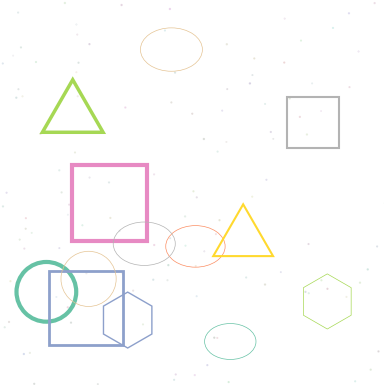[{"shape": "circle", "thickness": 3, "radius": 0.39, "center": [0.12, 0.242]}, {"shape": "oval", "thickness": 0.5, "radius": 0.33, "center": [0.598, 0.113]}, {"shape": "oval", "thickness": 0.5, "radius": 0.39, "center": [0.508, 0.36]}, {"shape": "hexagon", "thickness": 1, "radius": 0.36, "center": [0.332, 0.169]}, {"shape": "square", "thickness": 2, "radius": 0.48, "center": [0.223, 0.199]}, {"shape": "square", "thickness": 3, "radius": 0.49, "center": [0.285, 0.473]}, {"shape": "hexagon", "thickness": 0.5, "radius": 0.36, "center": [0.85, 0.217]}, {"shape": "triangle", "thickness": 2.5, "radius": 0.45, "center": [0.189, 0.702]}, {"shape": "triangle", "thickness": 1.5, "radius": 0.45, "center": [0.632, 0.38]}, {"shape": "circle", "thickness": 0.5, "radius": 0.36, "center": [0.23, 0.276]}, {"shape": "oval", "thickness": 0.5, "radius": 0.4, "center": [0.445, 0.871]}, {"shape": "square", "thickness": 1.5, "radius": 0.33, "center": [0.813, 0.681]}, {"shape": "oval", "thickness": 0.5, "radius": 0.4, "center": [0.375, 0.367]}]